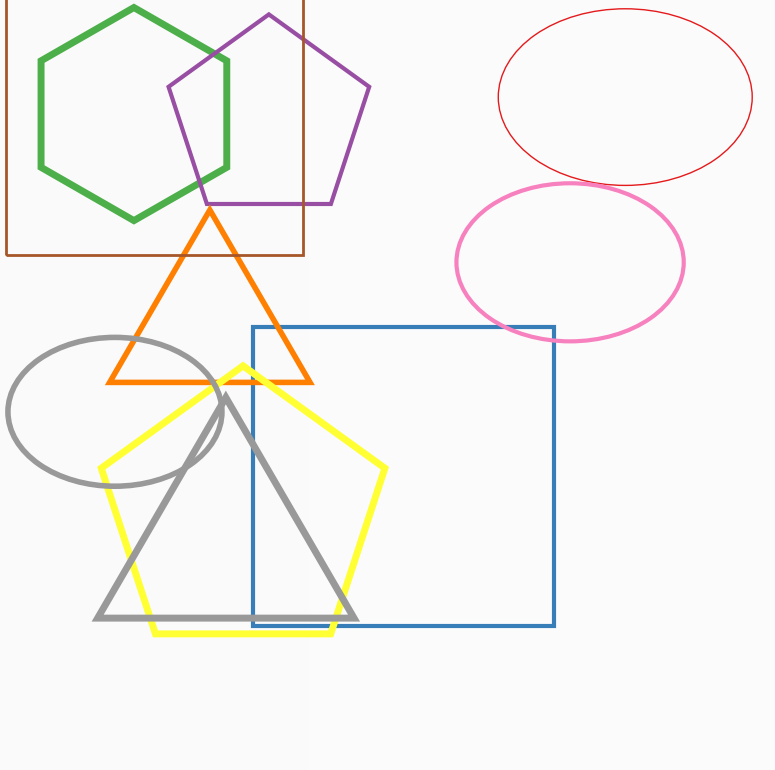[{"shape": "oval", "thickness": 0.5, "radius": 0.82, "center": [0.807, 0.874]}, {"shape": "square", "thickness": 1.5, "radius": 0.97, "center": [0.52, 0.381]}, {"shape": "hexagon", "thickness": 2.5, "radius": 0.69, "center": [0.173, 0.852]}, {"shape": "pentagon", "thickness": 1.5, "radius": 0.68, "center": [0.347, 0.845]}, {"shape": "triangle", "thickness": 2, "radius": 0.75, "center": [0.271, 0.578]}, {"shape": "pentagon", "thickness": 2.5, "radius": 0.96, "center": [0.314, 0.332]}, {"shape": "square", "thickness": 1, "radius": 0.96, "center": [0.199, 0.86]}, {"shape": "oval", "thickness": 1.5, "radius": 0.73, "center": [0.736, 0.659]}, {"shape": "triangle", "thickness": 2.5, "radius": 0.96, "center": [0.291, 0.293]}, {"shape": "oval", "thickness": 2, "radius": 0.69, "center": [0.148, 0.465]}]